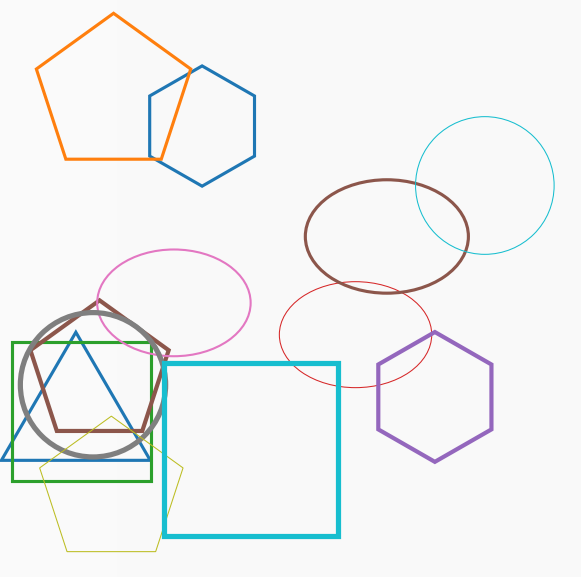[{"shape": "triangle", "thickness": 1.5, "radius": 0.74, "center": [0.131, 0.276]}, {"shape": "hexagon", "thickness": 1.5, "radius": 0.52, "center": [0.348, 0.781]}, {"shape": "pentagon", "thickness": 1.5, "radius": 0.7, "center": [0.195, 0.836]}, {"shape": "square", "thickness": 1.5, "radius": 0.6, "center": [0.141, 0.286]}, {"shape": "oval", "thickness": 0.5, "radius": 0.66, "center": [0.612, 0.42]}, {"shape": "hexagon", "thickness": 2, "radius": 0.56, "center": [0.748, 0.312]}, {"shape": "pentagon", "thickness": 2, "radius": 0.63, "center": [0.171, 0.354]}, {"shape": "oval", "thickness": 1.5, "radius": 0.7, "center": [0.666, 0.59]}, {"shape": "oval", "thickness": 1, "radius": 0.66, "center": [0.299, 0.475]}, {"shape": "circle", "thickness": 2.5, "radius": 0.62, "center": [0.16, 0.333]}, {"shape": "pentagon", "thickness": 0.5, "radius": 0.65, "center": [0.192, 0.149]}, {"shape": "circle", "thickness": 0.5, "radius": 0.6, "center": [0.834, 0.678]}, {"shape": "square", "thickness": 2.5, "radius": 0.75, "center": [0.433, 0.221]}]